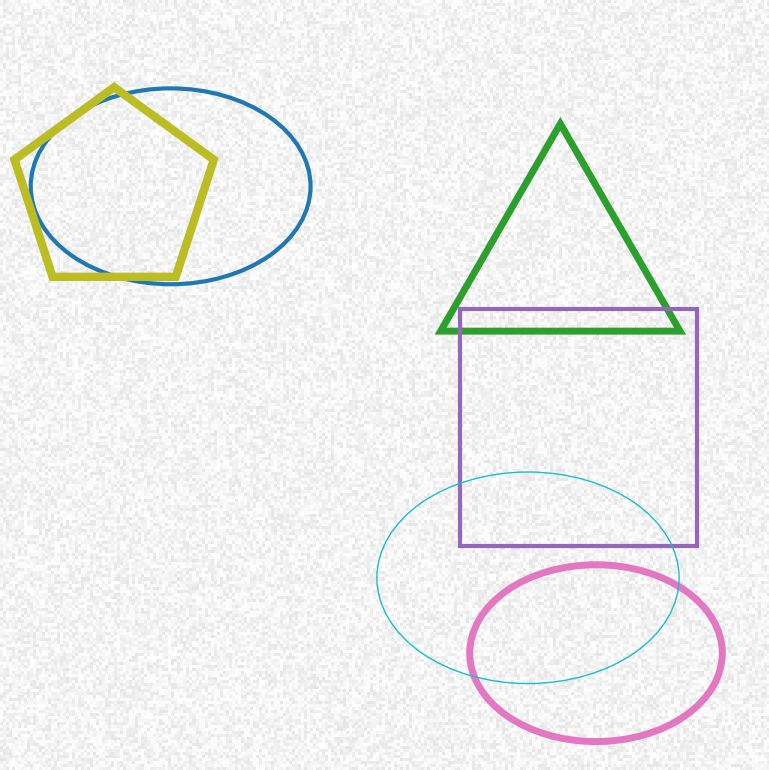[{"shape": "oval", "thickness": 1.5, "radius": 0.91, "center": [0.222, 0.758]}, {"shape": "triangle", "thickness": 2.5, "radius": 0.9, "center": [0.728, 0.66]}, {"shape": "square", "thickness": 1.5, "radius": 0.77, "center": [0.751, 0.445]}, {"shape": "oval", "thickness": 2.5, "radius": 0.82, "center": [0.774, 0.152]}, {"shape": "pentagon", "thickness": 3, "radius": 0.68, "center": [0.148, 0.751]}, {"shape": "oval", "thickness": 0.5, "radius": 0.98, "center": [0.686, 0.25]}]